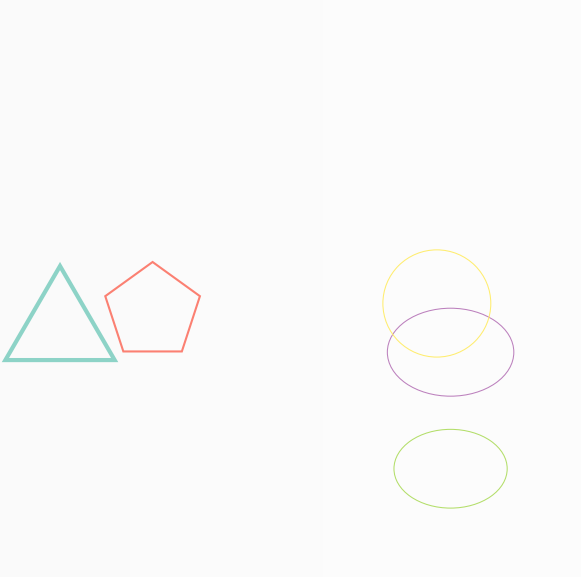[{"shape": "triangle", "thickness": 2, "radius": 0.54, "center": [0.103, 0.43]}, {"shape": "pentagon", "thickness": 1, "radius": 0.43, "center": [0.263, 0.46]}, {"shape": "oval", "thickness": 0.5, "radius": 0.49, "center": [0.775, 0.187]}, {"shape": "oval", "thickness": 0.5, "radius": 0.54, "center": [0.775, 0.389]}, {"shape": "circle", "thickness": 0.5, "radius": 0.46, "center": [0.752, 0.474]}]